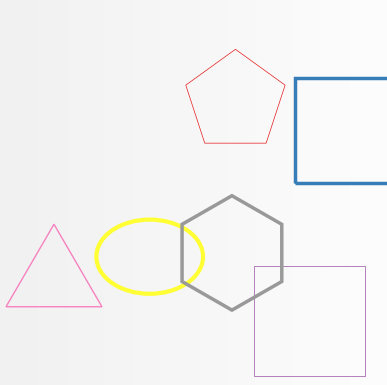[{"shape": "pentagon", "thickness": 0.5, "radius": 0.67, "center": [0.608, 0.737]}, {"shape": "square", "thickness": 2.5, "radius": 0.68, "center": [0.898, 0.661]}, {"shape": "square", "thickness": 0.5, "radius": 0.72, "center": [0.797, 0.166]}, {"shape": "oval", "thickness": 3, "radius": 0.69, "center": [0.386, 0.333]}, {"shape": "triangle", "thickness": 1, "radius": 0.71, "center": [0.139, 0.275]}, {"shape": "hexagon", "thickness": 2.5, "radius": 0.74, "center": [0.599, 0.343]}]